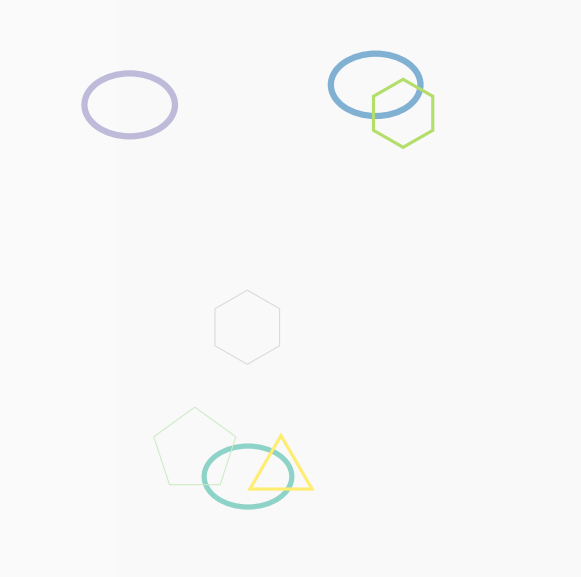[{"shape": "oval", "thickness": 2.5, "radius": 0.38, "center": [0.427, 0.174]}, {"shape": "oval", "thickness": 3, "radius": 0.39, "center": [0.223, 0.818]}, {"shape": "oval", "thickness": 3, "radius": 0.39, "center": [0.646, 0.852]}, {"shape": "hexagon", "thickness": 1.5, "radius": 0.29, "center": [0.694, 0.803]}, {"shape": "hexagon", "thickness": 0.5, "radius": 0.32, "center": [0.425, 0.432]}, {"shape": "pentagon", "thickness": 0.5, "radius": 0.37, "center": [0.335, 0.22]}, {"shape": "triangle", "thickness": 1.5, "radius": 0.31, "center": [0.483, 0.183]}]